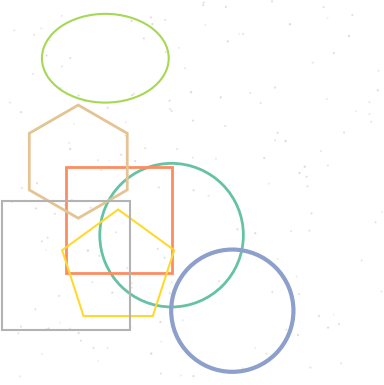[{"shape": "circle", "thickness": 2, "radius": 0.93, "center": [0.446, 0.389]}, {"shape": "square", "thickness": 2, "radius": 0.69, "center": [0.309, 0.429]}, {"shape": "circle", "thickness": 3, "radius": 0.79, "center": [0.603, 0.193]}, {"shape": "oval", "thickness": 1.5, "radius": 0.82, "center": [0.274, 0.849]}, {"shape": "pentagon", "thickness": 1.5, "radius": 0.77, "center": [0.307, 0.303]}, {"shape": "hexagon", "thickness": 2, "radius": 0.73, "center": [0.203, 0.58]}, {"shape": "square", "thickness": 1.5, "radius": 0.83, "center": [0.172, 0.31]}]